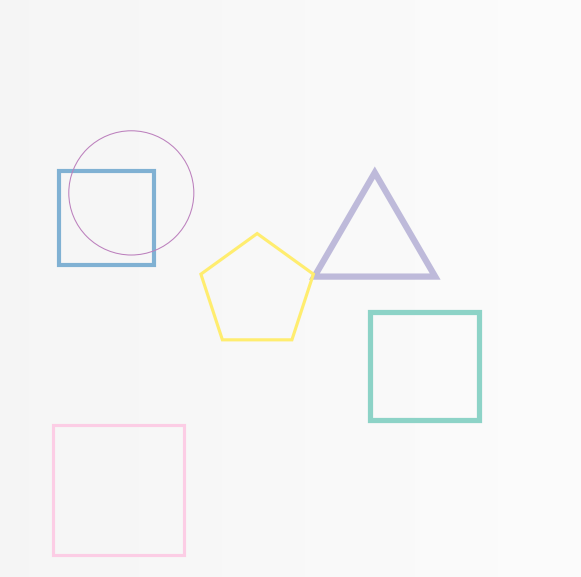[{"shape": "square", "thickness": 2.5, "radius": 0.47, "center": [0.731, 0.366]}, {"shape": "triangle", "thickness": 3, "radius": 0.6, "center": [0.645, 0.58]}, {"shape": "square", "thickness": 2, "radius": 0.41, "center": [0.183, 0.622]}, {"shape": "square", "thickness": 1.5, "radius": 0.56, "center": [0.204, 0.151]}, {"shape": "circle", "thickness": 0.5, "radius": 0.54, "center": [0.226, 0.665]}, {"shape": "pentagon", "thickness": 1.5, "radius": 0.51, "center": [0.442, 0.493]}]